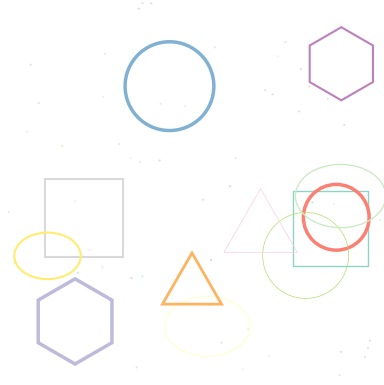[{"shape": "square", "thickness": 1, "radius": 0.49, "center": [0.859, 0.408]}, {"shape": "oval", "thickness": 0.5, "radius": 0.56, "center": [0.538, 0.152]}, {"shape": "hexagon", "thickness": 2.5, "radius": 0.55, "center": [0.195, 0.165]}, {"shape": "circle", "thickness": 2.5, "radius": 0.43, "center": [0.873, 0.436]}, {"shape": "circle", "thickness": 2.5, "radius": 0.58, "center": [0.44, 0.776]}, {"shape": "triangle", "thickness": 2, "radius": 0.44, "center": [0.499, 0.254]}, {"shape": "circle", "thickness": 0.5, "radius": 0.56, "center": [0.794, 0.336]}, {"shape": "triangle", "thickness": 0.5, "radius": 0.55, "center": [0.677, 0.4]}, {"shape": "square", "thickness": 1.5, "radius": 0.51, "center": [0.218, 0.435]}, {"shape": "hexagon", "thickness": 1.5, "radius": 0.47, "center": [0.887, 0.834]}, {"shape": "oval", "thickness": 1, "radius": 0.59, "center": [0.885, 0.491]}, {"shape": "oval", "thickness": 1.5, "radius": 0.43, "center": [0.123, 0.335]}]